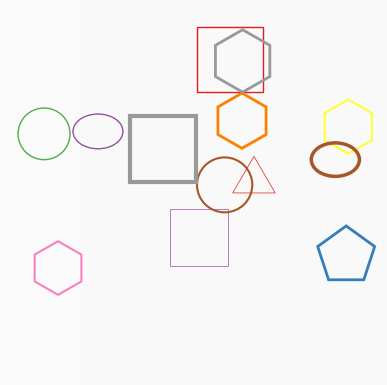[{"shape": "square", "thickness": 1, "radius": 0.42, "center": [0.594, 0.846]}, {"shape": "triangle", "thickness": 0.5, "radius": 0.32, "center": [0.655, 0.531]}, {"shape": "pentagon", "thickness": 2, "radius": 0.39, "center": [0.893, 0.336]}, {"shape": "circle", "thickness": 1, "radius": 0.34, "center": [0.114, 0.652]}, {"shape": "oval", "thickness": 1, "radius": 0.32, "center": [0.253, 0.659]}, {"shape": "square", "thickness": 0.5, "radius": 0.37, "center": [0.513, 0.383]}, {"shape": "hexagon", "thickness": 2, "radius": 0.36, "center": [0.625, 0.686]}, {"shape": "hexagon", "thickness": 1.5, "radius": 0.35, "center": [0.899, 0.671]}, {"shape": "oval", "thickness": 2.5, "radius": 0.31, "center": [0.865, 0.585]}, {"shape": "circle", "thickness": 1.5, "radius": 0.36, "center": [0.58, 0.52]}, {"shape": "hexagon", "thickness": 1.5, "radius": 0.35, "center": [0.15, 0.304]}, {"shape": "hexagon", "thickness": 2, "radius": 0.41, "center": [0.626, 0.842]}, {"shape": "square", "thickness": 3, "radius": 0.43, "center": [0.421, 0.613]}]